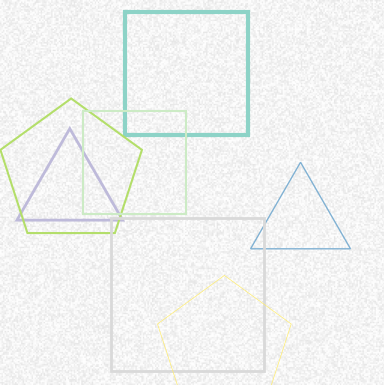[{"shape": "square", "thickness": 3, "radius": 0.8, "center": [0.485, 0.81]}, {"shape": "triangle", "thickness": 2, "radius": 0.79, "center": [0.181, 0.507]}, {"shape": "triangle", "thickness": 1, "radius": 0.75, "center": [0.781, 0.429]}, {"shape": "pentagon", "thickness": 1.5, "radius": 0.97, "center": [0.185, 0.551]}, {"shape": "square", "thickness": 2, "radius": 0.99, "center": [0.488, 0.236]}, {"shape": "square", "thickness": 1.5, "radius": 0.67, "center": [0.35, 0.579]}, {"shape": "pentagon", "thickness": 0.5, "radius": 0.91, "center": [0.583, 0.102]}]